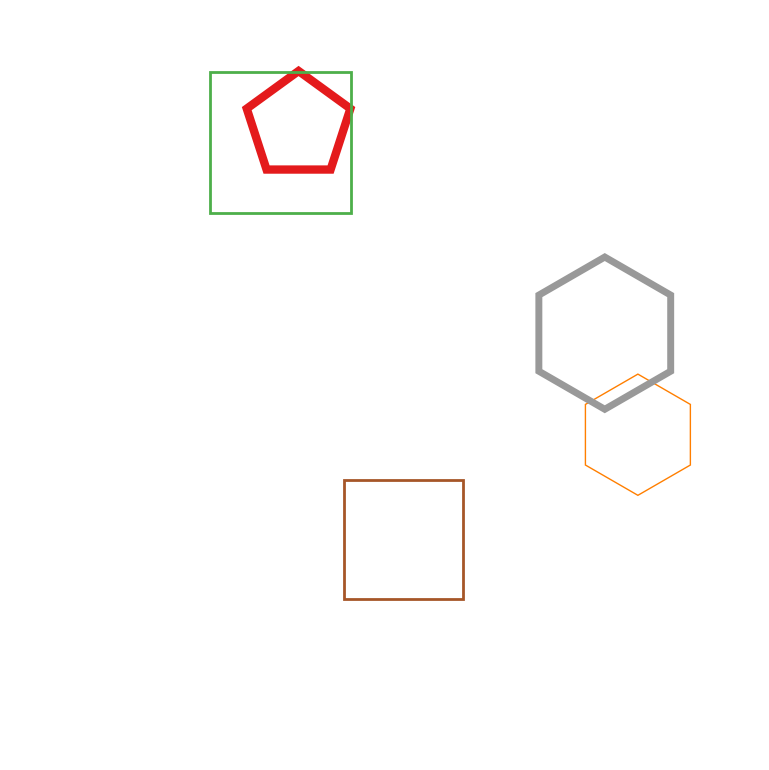[{"shape": "pentagon", "thickness": 3, "radius": 0.35, "center": [0.388, 0.837]}, {"shape": "square", "thickness": 1, "radius": 0.46, "center": [0.364, 0.815]}, {"shape": "hexagon", "thickness": 0.5, "radius": 0.39, "center": [0.828, 0.435]}, {"shape": "square", "thickness": 1, "radius": 0.38, "center": [0.524, 0.299]}, {"shape": "hexagon", "thickness": 2.5, "radius": 0.49, "center": [0.785, 0.567]}]